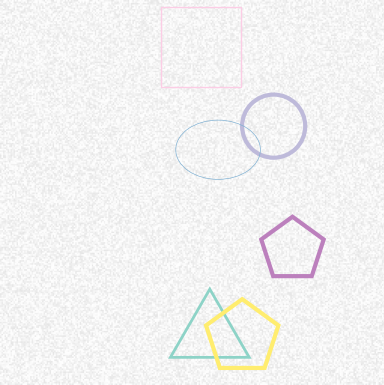[{"shape": "triangle", "thickness": 2, "radius": 0.59, "center": [0.545, 0.131]}, {"shape": "circle", "thickness": 3, "radius": 0.41, "center": [0.711, 0.672]}, {"shape": "oval", "thickness": 0.5, "radius": 0.55, "center": [0.566, 0.611]}, {"shape": "square", "thickness": 1, "radius": 0.52, "center": [0.522, 0.878]}, {"shape": "pentagon", "thickness": 3, "radius": 0.43, "center": [0.76, 0.352]}, {"shape": "pentagon", "thickness": 3, "radius": 0.49, "center": [0.629, 0.124]}]